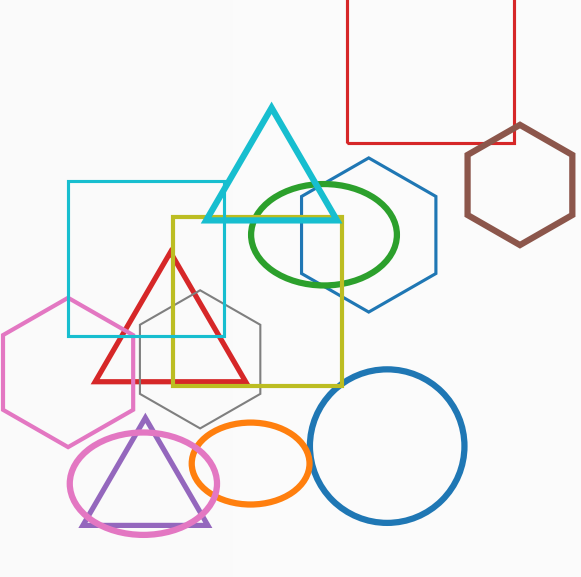[{"shape": "circle", "thickness": 3, "radius": 0.66, "center": [0.666, 0.227]}, {"shape": "hexagon", "thickness": 1.5, "radius": 0.67, "center": [0.634, 0.592]}, {"shape": "oval", "thickness": 3, "radius": 0.51, "center": [0.431, 0.196]}, {"shape": "oval", "thickness": 3, "radius": 0.63, "center": [0.557, 0.593]}, {"shape": "triangle", "thickness": 2.5, "radius": 0.75, "center": [0.293, 0.413]}, {"shape": "square", "thickness": 1.5, "radius": 0.72, "center": [0.741, 0.896]}, {"shape": "triangle", "thickness": 2.5, "radius": 0.62, "center": [0.25, 0.151]}, {"shape": "hexagon", "thickness": 3, "radius": 0.52, "center": [0.895, 0.679]}, {"shape": "oval", "thickness": 3, "radius": 0.63, "center": [0.247, 0.162]}, {"shape": "hexagon", "thickness": 2, "radius": 0.65, "center": [0.117, 0.354]}, {"shape": "hexagon", "thickness": 1, "radius": 0.6, "center": [0.344, 0.377]}, {"shape": "square", "thickness": 2, "radius": 0.73, "center": [0.443, 0.477]}, {"shape": "square", "thickness": 1.5, "radius": 0.67, "center": [0.252, 0.552]}, {"shape": "triangle", "thickness": 3, "radius": 0.65, "center": [0.467, 0.682]}]